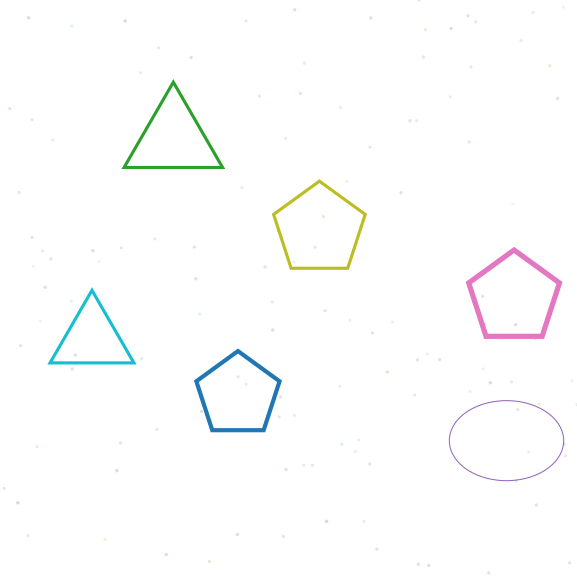[{"shape": "pentagon", "thickness": 2, "radius": 0.38, "center": [0.412, 0.315]}, {"shape": "triangle", "thickness": 1.5, "radius": 0.49, "center": [0.3, 0.758]}, {"shape": "oval", "thickness": 0.5, "radius": 0.49, "center": [0.877, 0.236]}, {"shape": "pentagon", "thickness": 2.5, "radius": 0.41, "center": [0.89, 0.484]}, {"shape": "pentagon", "thickness": 1.5, "radius": 0.42, "center": [0.553, 0.602]}, {"shape": "triangle", "thickness": 1.5, "radius": 0.42, "center": [0.159, 0.413]}]